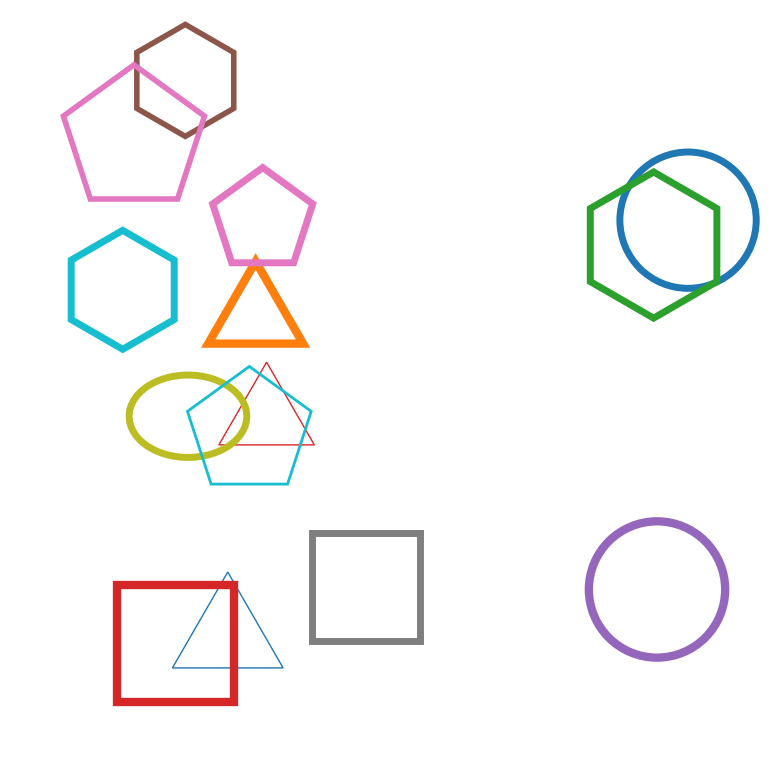[{"shape": "circle", "thickness": 2.5, "radius": 0.44, "center": [0.894, 0.714]}, {"shape": "triangle", "thickness": 0.5, "radius": 0.42, "center": [0.296, 0.174]}, {"shape": "triangle", "thickness": 3, "radius": 0.36, "center": [0.332, 0.589]}, {"shape": "hexagon", "thickness": 2.5, "radius": 0.47, "center": [0.849, 0.682]}, {"shape": "triangle", "thickness": 0.5, "radius": 0.36, "center": [0.346, 0.458]}, {"shape": "square", "thickness": 3, "radius": 0.38, "center": [0.228, 0.164]}, {"shape": "circle", "thickness": 3, "radius": 0.44, "center": [0.853, 0.234]}, {"shape": "hexagon", "thickness": 2, "radius": 0.36, "center": [0.241, 0.896]}, {"shape": "pentagon", "thickness": 2, "radius": 0.48, "center": [0.174, 0.819]}, {"shape": "pentagon", "thickness": 2.5, "radius": 0.34, "center": [0.341, 0.714]}, {"shape": "square", "thickness": 2.5, "radius": 0.35, "center": [0.475, 0.237]}, {"shape": "oval", "thickness": 2.5, "radius": 0.38, "center": [0.244, 0.459]}, {"shape": "hexagon", "thickness": 2.5, "radius": 0.39, "center": [0.159, 0.624]}, {"shape": "pentagon", "thickness": 1, "radius": 0.42, "center": [0.324, 0.44]}]